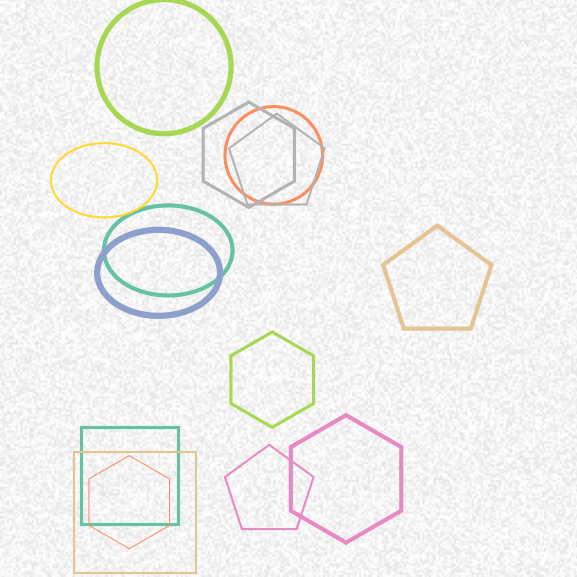[{"shape": "oval", "thickness": 2, "radius": 0.56, "center": [0.291, 0.565]}, {"shape": "square", "thickness": 1.5, "radius": 0.42, "center": [0.225, 0.176]}, {"shape": "hexagon", "thickness": 0.5, "radius": 0.4, "center": [0.224, 0.13]}, {"shape": "circle", "thickness": 1.5, "radius": 0.42, "center": [0.474, 0.73]}, {"shape": "oval", "thickness": 3, "radius": 0.53, "center": [0.275, 0.527]}, {"shape": "pentagon", "thickness": 1, "radius": 0.4, "center": [0.466, 0.148]}, {"shape": "hexagon", "thickness": 2, "radius": 0.55, "center": [0.599, 0.17]}, {"shape": "circle", "thickness": 2.5, "radius": 0.58, "center": [0.284, 0.884]}, {"shape": "hexagon", "thickness": 1.5, "radius": 0.41, "center": [0.471, 0.342]}, {"shape": "oval", "thickness": 1, "radius": 0.46, "center": [0.18, 0.687]}, {"shape": "square", "thickness": 1, "radius": 0.52, "center": [0.234, 0.112]}, {"shape": "pentagon", "thickness": 2, "radius": 0.49, "center": [0.757, 0.51]}, {"shape": "hexagon", "thickness": 1.5, "radius": 0.46, "center": [0.431, 0.731]}, {"shape": "pentagon", "thickness": 1, "radius": 0.44, "center": [0.479, 0.715]}]